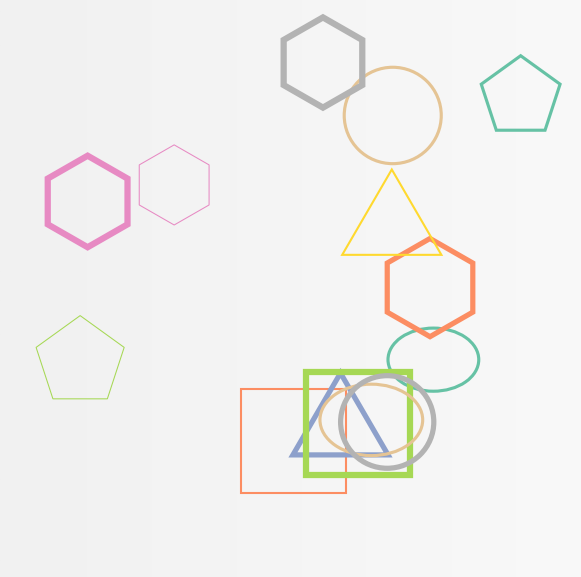[{"shape": "pentagon", "thickness": 1.5, "radius": 0.36, "center": [0.896, 0.831]}, {"shape": "oval", "thickness": 1.5, "radius": 0.39, "center": [0.746, 0.376]}, {"shape": "hexagon", "thickness": 2.5, "radius": 0.43, "center": [0.74, 0.501]}, {"shape": "square", "thickness": 1, "radius": 0.45, "center": [0.505, 0.236]}, {"shape": "triangle", "thickness": 2.5, "radius": 0.47, "center": [0.586, 0.259]}, {"shape": "hexagon", "thickness": 0.5, "radius": 0.35, "center": [0.3, 0.679]}, {"shape": "hexagon", "thickness": 3, "radius": 0.4, "center": [0.151, 0.65]}, {"shape": "square", "thickness": 3, "radius": 0.44, "center": [0.616, 0.265]}, {"shape": "pentagon", "thickness": 0.5, "radius": 0.4, "center": [0.138, 0.373]}, {"shape": "triangle", "thickness": 1, "radius": 0.49, "center": [0.674, 0.607]}, {"shape": "oval", "thickness": 1.5, "radius": 0.44, "center": [0.639, 0.272]}, {"shape": "circle", "thickness": 1.5, "radius": 0.42, "center": [0.676, 0.799]}, {"shape": "circle", "thickness": 2.5, "radius": 0.4, "center": [0.666, 0.268]}, {"shape": "hexagon", "thickness": 3, "radius": 0.39, "center": [0.556, 0.891]}]